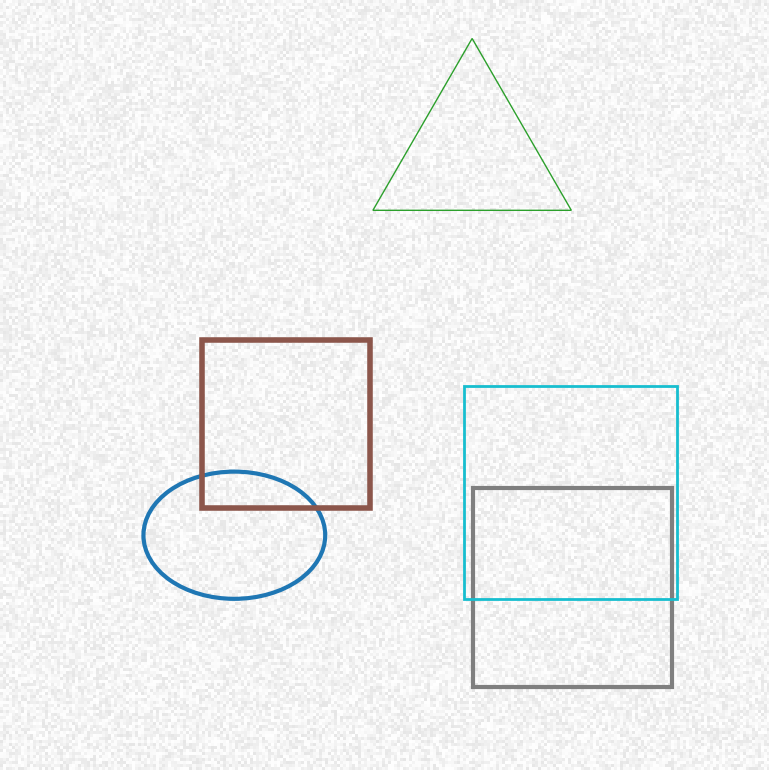[{"shape": "oval", "thickness": 1.5, "radius": 0.59, "center": [0.304, 0.305]}, {"shape": "triangle", "thickness": 0.5, "radius": 0.74, "center": [0.613, 0.801]}, {"shape": "square", "thickness": 2, "radius": 0.54, "center": [0.372, 0.449]}, {"shape": "square", "thickness": 1.5, "radius": 0.65, "center": [0.744, 0.237]}, {"shape": "square", "thickness": 1, "radius": 0.69, "center": [0.741, 0.36]}]